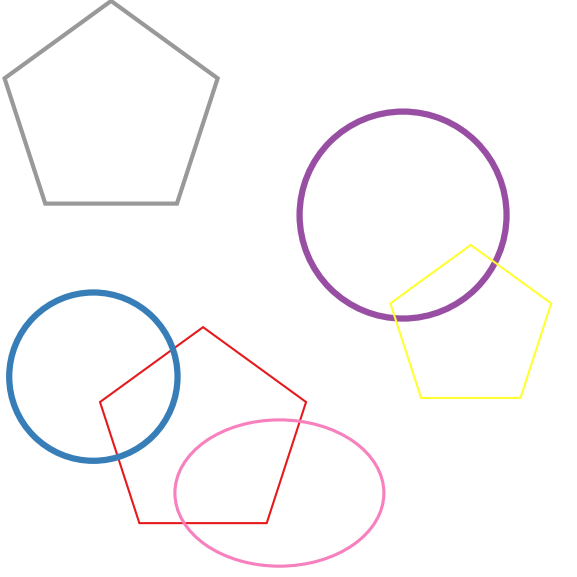[{"shape": "pentagon", "thickness": 1, "radius": 0.94, "center": [0.352, 0.245]}, {"shape": "circle", "thickness": 3, "radius": 0.73, "center": [0.162, 0.347]}, {"shape": "circle", "thickness": 3, "radius": 0.9, "center": [0.698, 0.627]}, {"shape": "pentagon", "thickness": 1, "radius": 0.73, "center": [0.815, 0.429]}, {"shape": "oval", "thickness": 1.5, "radius": 0.9, "center": [0.484, 0.145]}, {"shape": "pentagon", "thickness": 2, "radius": 0.97, "center": [0.192, 0.804]}]